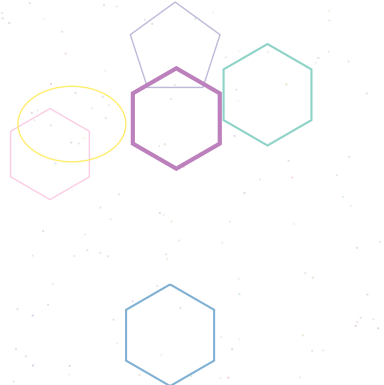[{"shape": "hexagon", "thickness": 1.5, "radius": 0.66, "center": [0.695, 0.754]}, {"shape": "pentagon", "thickness": 1, "radius": 0.61, "center": [0.455, 0.872]}, {"shape": "hexagon", "thickness": 1.5, "radius": 0.66, "center": [0.442, 0.129]}, {"shape": "hexagon", "thickness": 1, "radius": 0.59, "center": [0.13, 0.6]}, {"shape": "hexagon", "thickness": 3, "radius": 0.65, "center": [0.458, 0.692]}, {"shape": "oval", "thickness": 1, "radius": 0.7, "center": [0.187, 0.678]}]